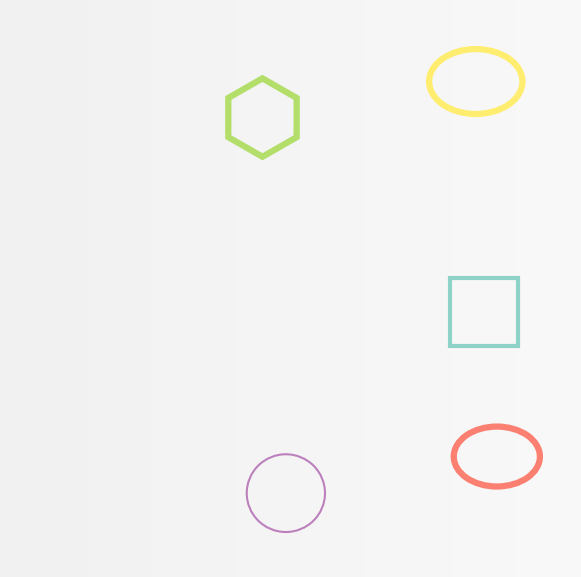[{"shape": "square", "thickness": 2, "radius": 0.29, "center": [0.832, 0.46]}, {"shape": "oval", "thickness": 3, "radius": 0.37, "center": [0.855, 0.209]}, {"shape": "hexagon", "thickness": 3, "radius": 0.34, "center": [0.452, 0.796]}, {"shape": "circle", "thickness": 1, "radius": 0.34, "center": [0.492, 0.145]}, {"shape": "oval", "thickness": 3, "radius": 0.4, "center": [0.819, 0.858]}]